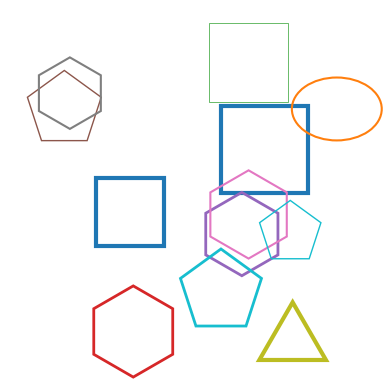[{"shape": "square", "thickness": 3, "radius": 0.44, "center": [0.337, 0.449]}, {"shape": "square", "thickness": 3, "radius": 0.57, "center": [0.686, 0.613]}, {"shape": "oval", "thickness": 1.5, "radius": 0.58, "center": [0.875, 0.717]}, {"shape": "square", "thickness": 0.5, "radius": 0.51, "center": [0.646, 0.838]}, {"shape": "hexagon", "thickness": 2, "radius": 0.59, "center": [0.346, 0.139]}, {"shape": "hexagon", "thickness": 2, "radius": 0.54, "center": [0.628, 0.392]}, {"shape": "pentagon", "thickness": 1, "radius": 0.5, "center": [0.167, 0.716]}, {"shape": "hexagon", "thickness": 1.5, "radius": 0.57, "center": [0.646, 0.443]}, {"shape": "hexagon", "thickness": 1.5, "radius": 0.46, "center": [0.181, 0.758]}, {"shape": "triangle", "thickness": 3, "radius": 0.5, "center": [0.76, 0.115]}, {"shape": "pentagon", "thickness": 1, "radius": 0.42, "center": [0.754, 0.396]}, {"shape": "pentagon", "thickness": 2, "radius": 0.55, "center": [0.574, 0.243]}]